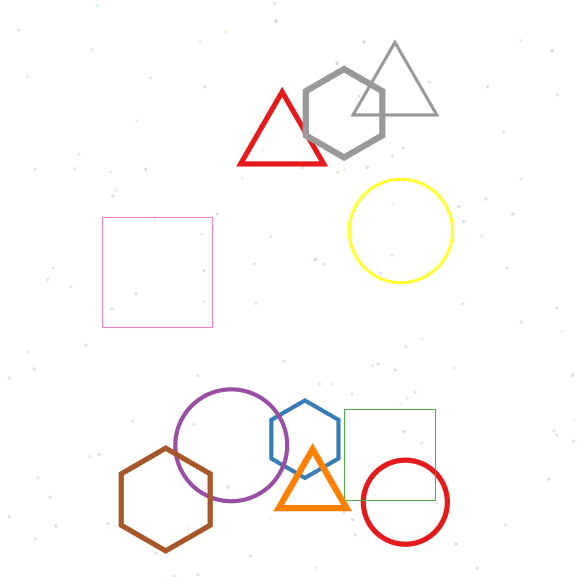[{"shape": "triangle", "thickness": 2.5, "radius": 0.42, "center": [0.489, 0.757]}, {"shape": "circle", "thickness": 2.5, "radius": 0.36, "center": [0.702, 0.13]}, {"shape": "hexagon", "thickness": 2, "radius": 0.34, "center": [0.528, 0.239]}, {"shape": "square", "thickness": 0.5, "radius": 0.4, "center": [0.675, 0.213]}, {"shape": "circle", "thickness": 2, "radius": 0.48, "center": [0.4, 0.228]}, {"shape": "triangle", "thickness": 3, "radius": 0.34, "center": [0.541, 0.153]}, {"shape": "circle", "thickness": 1.5, "radius": 0.45, "center": [0.694, 0.599]}, {"shape": "hexagon", "thickness": 2.5, "radius": 0.44, "center": [0.287, 0.134]}, {"shape": "square", "thickness": 0.5, "radius": 0.48, "center": [0.272, 0.528]}, {"shape": "triangle", "thickness": 1.5, "radius": 0.42, "center": [0.684, 0.842]}, {"shape": "hexagon", "thickness": 3, "radius": 0.38, "center": [0.596, 0.803]}]